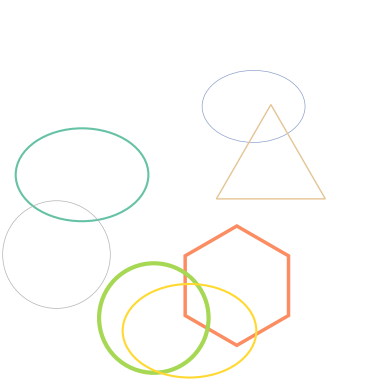[{"shape": "oval", "thickness": 1.5, "radius": 0.86, "center": [0.213, 0.546]}, {"shape": "hexagon", "thickness": 2.5, "radius": 0.77, "center": [0.615, 0.258]}, {"shape": "oval", "thickness": 0.5, "radius": 0.67, "center": [0.659, 0.724]}, {"shape": "circle", "thickness": 3, "radius": 0.71, "center": [0.4, 0.174]}, {"shape": "oval", "thickness": 1.5, "radius": 0.87, "center": [0.492, 0.141]}, {"shape": "triangle", "thickness": 1, "radius": 0.82, "center": [0.704, 0.565]}, {"shape": "circle", "thickness": 0.5, "radius": 0.7, "center": [0.147, 0.339]}]